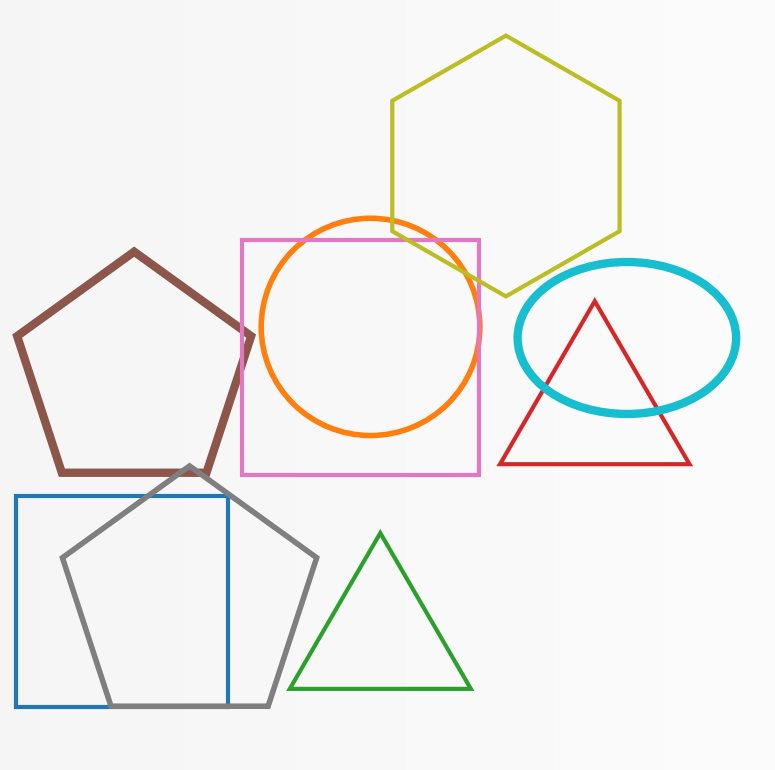[{"shape": "square", "thickness": 1.5, "radius": 0.69, "center": [0.158, 0.219]}, {"shape": "circle", "thickness": 2, "radius": 0.71, "center": [0.478, 0.575]}, {"shape": "triangle", "thickness": 1.5, "radius": 0.67, "center": [0.491, 0.173]}, {"shape": "triangle", "thickness": 1.5, "radius": 0.71, "center": [0.767, 0.468]}, {"shape": "pentagon", "thickness": 3, "radius": 0.79, "center": [0.173, 0.514]}, {"shape": "square", "thickness": 1.5, "radius": 0.77, "center": [0.465, 0.536]}, {"shape": "pentagon", "thickness": 2, "radius": 0.86, "center": [0.245, 0.222]}, {"shape": "hexagon", "thickness": 1.5, "radius": 0.85, "center": [0.653, 0.784]}, {"shape": "oval", "thickness": 3, "radius": 0.7, "center": [0.809, 0.561]}]